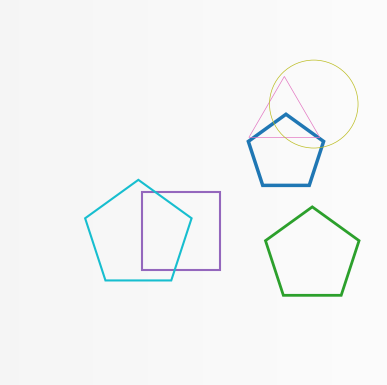[{"shape": "pentagon", "thickness": 2.5, "radius": 0.51, "center": [0.738, 0.601]}, {"shape": "pentagon", "thickness": 2, "radius": 0.63, "center": [0.806, 0.336]}, {"shape": "square", "thickness": 1.5, "radius": 0.51, "center": [0.467, 0.399]}, {"shape": "triangle", "thickness": 0.5, "radius": 0.53, "center": [0.734, 0.696]}, {"shape": "circle", "thickness": 0.5, "radius": 0.57, "center": [0.81, 0.73]}, {"shape": "pentagon", "thickness": 1.5, "radius": 0.72, "center": [0.357, 0.388]}]